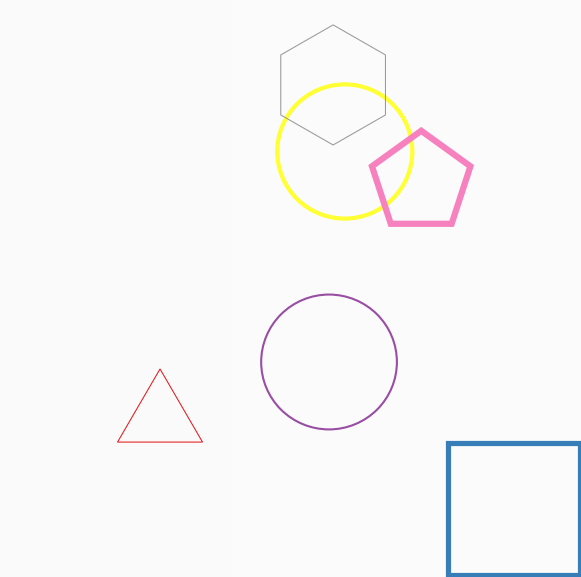[{"shape": "triangle", "thickness": 0.5, "radius": 0.42, "center": [0.275, 0.276]}, {"shape": "square", "thickness": 2.5, "radius": 0.57, "center": [0.884, 0.117]}, {"shape": "circle", "thickness": 1, "radius": 0.58, "center": [0.566, 0.372]}, {"shape": "circle", "thickness": 2, "radius": 0.58, "center": [0.593, 0.737]}, {"shape": "pentagon", "thickness": 3, "radius": 0.45, "center": [0.725, 0.684]}, {"shape": "hexagon", "thickness": 0.5, "radius": 0.52, "center": [0.573, 0.852]}]